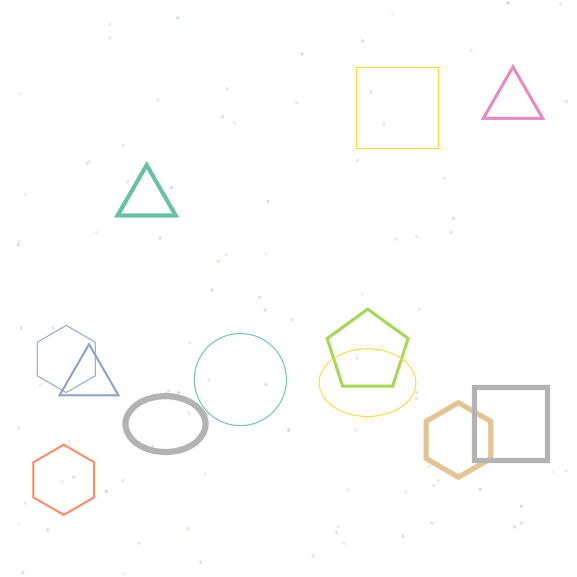[{"shape": "triangle", "thickness": 2, "radius": 0.29, "center": [0.254, 0.655]}, {"shape": "circle", "thickness": 0.5, "radius": 0.4, "center": [0.416, 0.342]}, {"shape": "hexagon", "thickness": 1, "radius": 0.3, "center": [0.11, 0.168]}, {"shape": "triangle", "thickness": 1, "radius": 0.29, "center": [0.154, 0.344]}, {"shape": "hexagon", "thickness": 0.5, "radius": 0.29, "center": [0.115, 0.378]}, {"shape": "triangle", "thickness": 1.5, "radius": 0.3, "center": [0.888, 0.824]}, {"shape": "pentagon", "thickness": 1.5, "radius": 0.37, "center": [0.637, 0.39]}, {"shape": "oval", "thickness": 0.5, "radius": 0.42, "center": [0.636, 0.337]}, {"shape": "square", "thickness": 0.5, "radius": 0.35, "center": [0.688, 0.813]}, {"shape": "hexagon", "thickness": 2.5, "radius": 0.32, "center": [0.794, 0.237]}, {"shape": "square", "thickness": 2.5, "radius": 0.32, "center": [0.884, 0.266]}, {"shape": "oval", "thickness": 3, "radius": 0.35, "center": [0.287, 0.265]}]